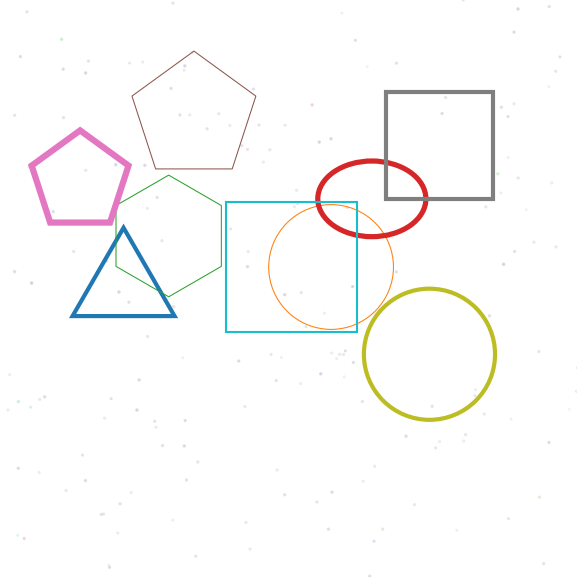[{"shape": "triangle", "thickness": 2, "radius": 0.51, "center": [0.214, 0.503]}, {"shape": "circle", "thickness": 0.5, "radius": 0.54, "center": [0.573, 0.537]}, {"shape": "hexagon", "thickness": 0.5, "radius": 0.53, "center": [0.292, 0.591]}, {"shape": "oval", "thickness": 2.5, "radius": 0.47, "center": [0.644, 0.655]}, {"shape": "pentagon", "thickness": 0.5, "radius": 0.56, "center": [0.336, 0.798]}, {"shape": "pentagon", "thickness": 3, "radius": 0.44, "center": [0.139, 0.685]}, {"shape": "square", "thickness": 2, "radius": 0.46, "center": [0.761, 0.747]}, {"shape": "circle", "thickness": 2, "radius": 0.57, "center": [0.744, 0.386]}, {"shape": "square", "thickness": 1, "radius": 0.56, "center": [0.505, 0.536]}]